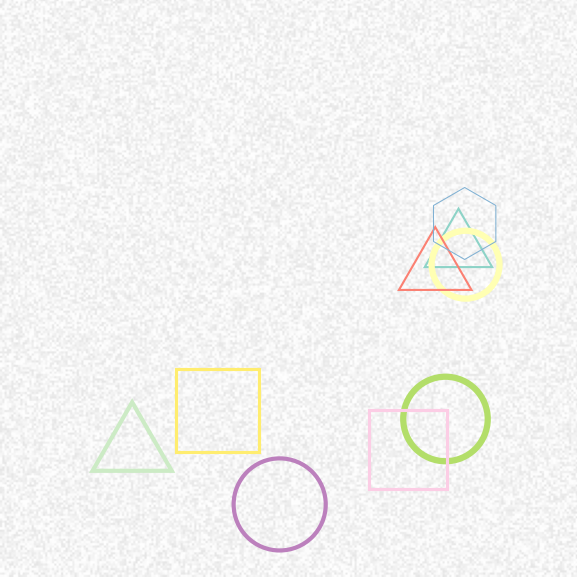[{"shape": "triangle", "thickness": 1, "radius": 0.34, "center": [0.794, 0.57]}, {"shape": "circle", "thickness": 3, "radius": 0.29, "center": [0.806, 0.541]}, {"shape": "triangle", "thickness": 1, "radius": 0.36, "center": [0.754, 0.533]}, {"shape": "hexagon", "thickness": 0.5, "radius": 0.31, "center": [0.805, 0.612]}, {"shape": "circle", "thickness": 3, "radius": 0.37, "center": [0.771, 0.274]}, {"shape": "square", "thickness": 1.5, "radius": 0.34, "center": [0.707, 0.221]}, {"shape": "circle", "thickness": 2, "radius": 0.4, "center": [0.484, 0.126]}, {"shape": "triangle", "thickness": 2, "radius": 0.4, "center": [0.229, 0.223]}, {"shape": "square", "thickness": 1.5, "radius": 0.36, "center": [0.377, 0.288]}]